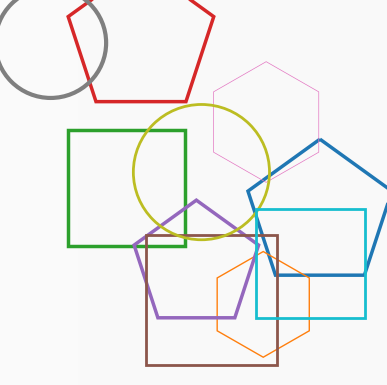[{"shape": "pentagon", "thickness": 2.5, "radius": 0.98, "center": [0.826, 0.443]}, {"shape": "hexagon", "thickness": 1, "radius": 0.69, "center": [0.679, 0.209]}, {"shape": "square", "thickness": 2.5, "radius": 0.75, "center": [0.326, 0.513]}, {"shape": "pentagon", "thickness": 2.5, "radius": 0.99, "center": [0.364, 0.896]}, {"shape": "pentagon", "thickness": 2.5, "radius": 0.84, "center": [0.507, 0.311]}, {"shape": "square", "thickness": 2, "radius": 0.84, "center": [0.546, 0.221]}, {"shape": "hexagon", "thickness": 0.5, "radius": 0.78, "center": [0.687, 0.683]}, {"shape": "circle", "thickness": 3, "radius": 0.72, "center": [0.131, 0.889]}, {"shape": "circle", "thickness": 2, "radius": 0.88, "center": [0.52, 0.553]}, {"shape": "square", "thickness": 2, "radius": 0.7, "center": [0.802, 0.316]}]